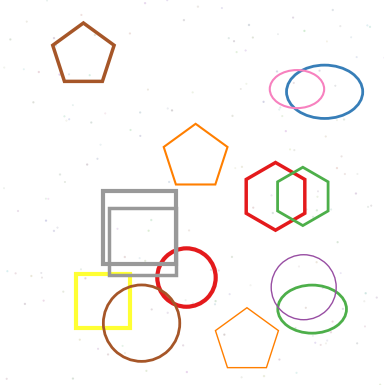[{"shape": "circle", "thickness": 3, "radius": 0.38, "center": [0.484, 0.279]}, {"shape": "hexagon", "thickness": 2.5, "radius": 0.44, "center": [0.716, 0.49]}, {"shape": "oval", "thickness": 2, "radius": 0.49, "center": [0.843, 0.762]}, {"shape": "hexagon", "thickness": 2, "radius": 0.38, "center": [0.787, 0.49]}, {"shape": "oval", "thickness": 2, "radius": 0.45, "center": [0.811, 0.197]}, {"shape": "circle", "thickness": 1, "radius": 0.42, "center": [0.789, 0.254]}, {"shape": "pentagon", "thickness": 1, "radius": 0.43, "center": [0.641, 0.115]}, {"shape": "pentagon", "thickness": 1.5, "radius": 0.44, "center": [0.508, 0.591]}, {"shape": "square", "thickness": 3, "radius": 0.35, "center": [0.266, 0.217]}, {"shape": "circle", "thickness": 2, "radius": 0.5, "center": [0.368, 0.161]}, {"shape": "pentagon", "thickness": 2.5, "radius": 0.42, "center": [0.217, 0.856]}, {"shape": "oval", "thickness": 1.5, "radius": 0.35, "center": [0.771, 0.769]}, {"shape": "square", "thickness": 2.5, "radius": 0.44, "center": [0.37, 0.373]}, {"shape": "square", "thickness": 3, "radius": 0.48, "center": [0.361, 0.409]}]